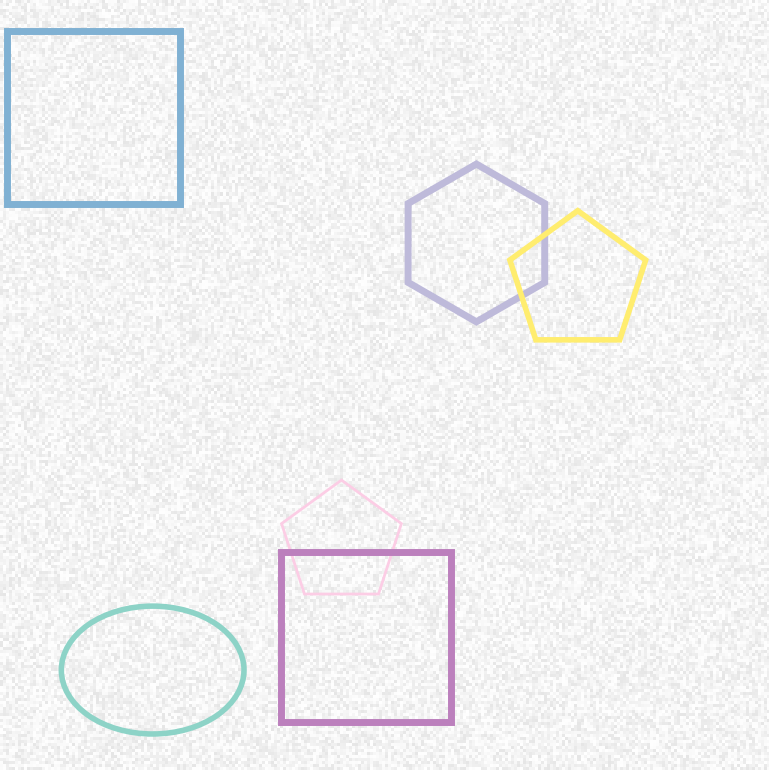[{"shape": "oval", "thickness": 2, "radius": 0.59, "center": [0.198, 0.13]}, {"shape": "hexagon", "thickness": 2.5, "radius": 0.51, "center": [0.619, 0.684]}, {"shape": "square", "thickness": 2.5, "radius": 0.56, "center": [0.121, 0.848]}, {"shape": "pentagon", "thickness": 1, "radius": 0.41, "center": [0.443, 0.295]}, {"shape": "square", "thickness": 2.5, "radius": 0.55, "center": [0.475, 0.173]}, {"shape": "pentagon", "thickness": 2, "radius": 0.46, "center": [0.75, 0.634]}]